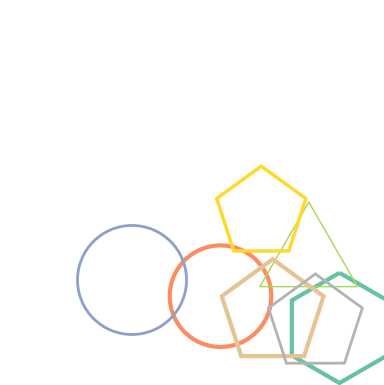[{"shape": "hexagon", "thickness": 3, "radius": 0.72, "center": [0.882, 0.148]}, {"shape": "circle", "thickness": 3, "radius": 0.66, "center": [0.573, 0.231]}, {"shape": "circle", "thickness": 2, "radius": 0.71, "center": [0.343, 0.273]}, {"shape": "triangle", "thickness": 1, "radius": 0.73, "center": [0.802, 0.329]}, {"shape": "pentagon", "thickness": 2.5, "radius": 0.61, "center": [0.679, 0.447]}, {"shape": "pentagon", "thickness": 3, "radius": 0.7, "center": [0.708, 0.188]}, {"shape": "pentagon", "thickness": 2, "radius": 0.64, "center": [0.819, 0.16]}]